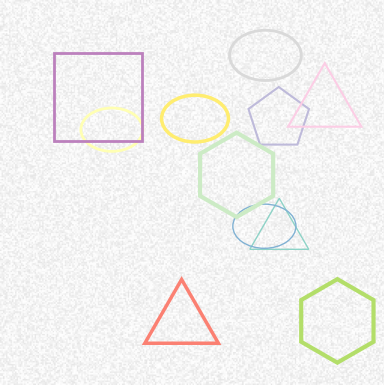[{"shape": "triangle", "thickness": 1, "radius": 0.44, "center": [0.725, 0.397]}, {"shape": "oval", "thickness": 2, "radius": 0.4, "center": [0.291, 0.663]}, {"shape": "pentagon", "thickness": 1.5, "radius": 0.41, "center": [0.724, 0.691]}, {"shape": "triangle", "thickness": 2.5, "radius": 0.55, "center": [0.472, 0.164]}, {"shape": "oval", "thickness": 1, "radius": 0.41, "center": [0.687, 0.412]}, {"shape": "hexagon", "thickness": 3, "radius": 0.54, "center": [0.876, 0.166]}, {"shape": "triangle", "thickness": 1.5, "radius": 0.55, "center": [0.843, 0.726]}, {"shape": "oval", "thickness": 2, "radius": 0.47, "center": [0.689, 0.856]}, {"shape": "square", "thickness": 2, "radius": 0.57, "center": [0.255, 0.749]}, {"shape": "hexagon", "thickness": 3, "radius": 0.55, "center": [0.615, 0.546]}, {"shape": "oval", "thickness": 2.5, "radius": 0.43, "center": [0.507, 0.692]}]